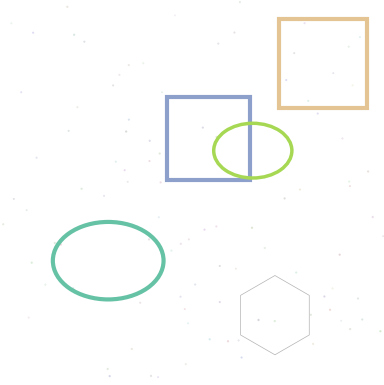[{"shape": "oval", "thickness": 3, "radius": 0.72, "center": [0.281, 0.323]}, {"shape": "square", "thickness": 3, "radius": 0.54, "center": [0.541, 0.641]}, {"shape": "oval", "thickness": 2.5, "radius": 0.51, "center": [0.657, 0.609]}, {"shape": "square", "thickness": 3, "radius": 0.58, "center": [0.839, 0.835]}, {"shape": "hexagon", "thickness": 0.5, "radius": 0.51, "center": [0.714, 0.181]}]